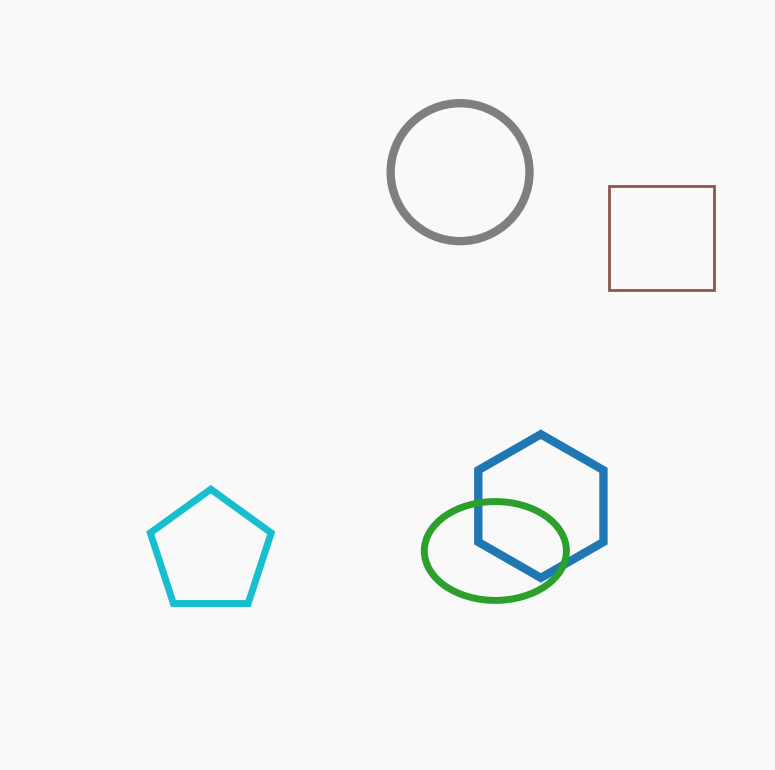[{"shape": "hexagon", "thickness": 3, "radius": 0.47, "center": [0.698, 0.343]}, {"shape": "oval", "thickness": 2.5, "radius": 0.46, "center": [0.639, 0.284]}, {"shape": "square", "thickness": 1, "radius": 0.34, "center": [0.854, 0.691]}, {"shape": "circle", "thickness": 3, "radius": 0.45, "center": [0.594, 0.776]}, {"shape": "pentagon", "thickness": 2.5, "radius": 0.41, "center": [0.272, 0.283]}]